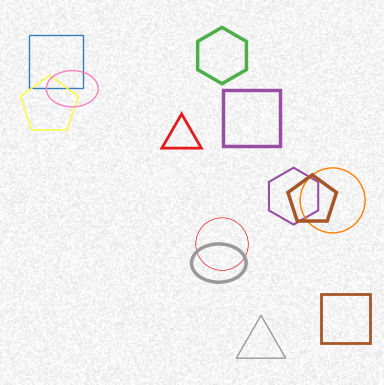[{"shape": "triangle", "thickness": 2, "radius": 0.3, "center": [0.472, 0.645]}, {"shape": "circle", "thickness": 0.5, "radius": 0.34, "center": [0.577, 0.366]}, {"shape": "square", "thickness": 1, "radius": 0.35, "center": [0.145, 0.84]}, {"shape": "hexagon", "thickness": 2.5, "radius": 0.37, "center": [0.577, 0.856]}, {"shape": "hexagon", "thickness": 1.5, "radius": 0.37, "center": [0.763, 0.491]}, {"shape": "square", "thickness": 2.5, "radius": 0.37, "center": [0.653, 0.693]}, {"shape": "circle", "thickness": 1, "radius": 0.42, "center": [0.864, 0.479]}, {"shape": "pentagon", "thickness": 1, "radius": 0.39, "center": [0.128, 0.726]}, {"shape": "pentagon", "thickness": 2.5, "radius": 0.33, "center": [0.811, 0.48]}, {"shape": "square", "thickness": 2, "radius": 0.32, "center": [0.896, 0.172]}, {"shape": "oval", "thickness": 1, "radius": 0.34, "center": [0.188, 0.769]}, {"shape": "oval", "thickness": 2.5, "radius": 0.35, "center": [0.568, 0.317]}, {"shape": "triangle", "thickness": 1, "radius": 0.37, "center": [0.678, 0.107]}]